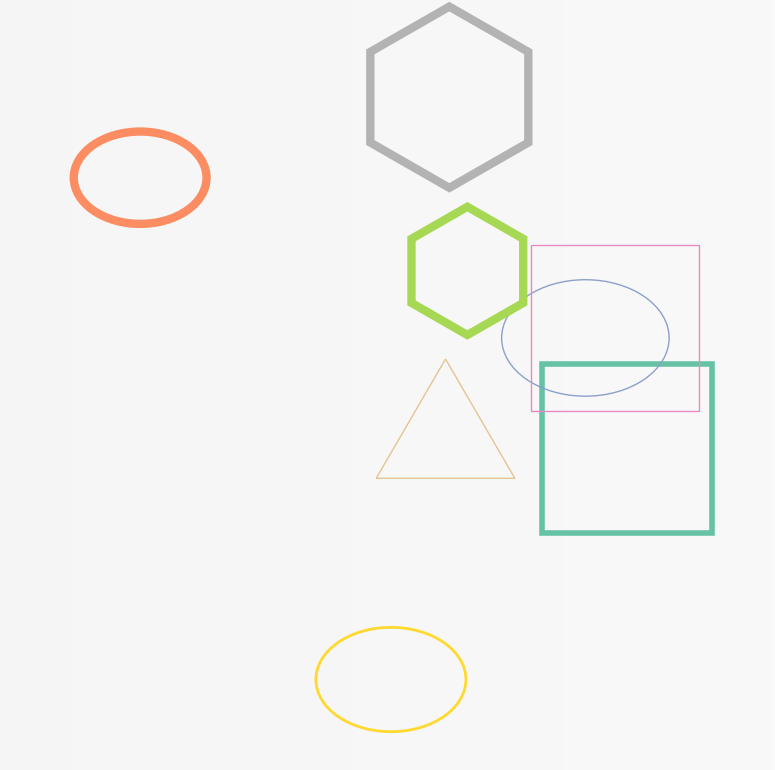[{"shape": "square", "thickness": 2, "radius": 0.55, "center": [0.809, 0.418]}, {"shape": "oval", "thickness": 3, "radius": 0.43, "center": [0.181, 0.769]}, {"shape": "oval", "thickness": 0.5, "radius": 0.54, "center": [0.755, 0.561]}, {"shape": "square", "thickness": 0.5, "radius": 0.54, "center": [0.794, 0.574]}, {"shape": "hexagon", "thickness": 3, "radius": 0.42, "center": [0.603, 0.648]}, {"shape": "oval", "thickness": 1, "radius": 0.48, "center": [0.504, 0.118]}, {"shape": "triangle", "thickness": 0.5, "radius": 0.52, "center": [0.575, 0.43]}, {"shape": "hexagon", "thickness": 3, "radius": 0.59, "center": [0.58, 0.874]}]